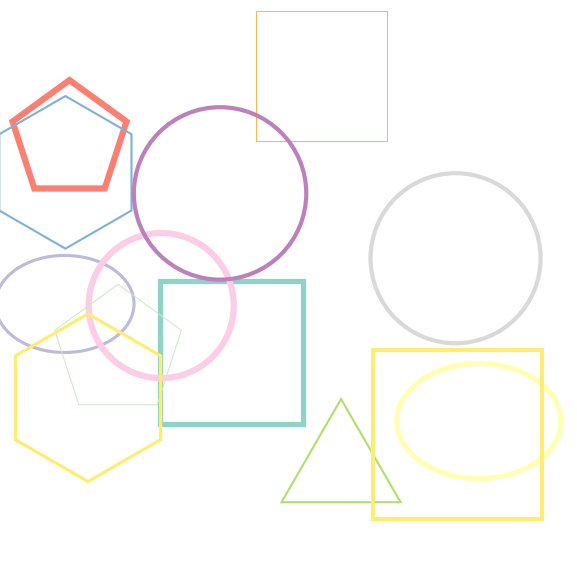[{"shape": "square", "thickness": 2.5, "radius": 0.62, "center": [0.401, 0.389]}, {"shape": "oval", "thickness": 2.5, "radius": 0.71, "center": [0.829, 0.27]}, {"shape": "oval", "thickness": 1.5, "radius": 0.6, "center": [0.112, 0.473]}, {"shape": "pentagon", "thickness": 3, "radius": 0.52, "center": [0.12, 0.757]}, {"shape": "hexagon", "thickness": 1, "radius": 0.66, "center": [0.113, 0.701]}, {"shape": "square", "thickness": 0.5, "radius": 0.57, "center": [0.556, 0.867]}, {"shape": "triangle", "thickness": 1, "radius": 0.6, "center": [0.591, 0.189]}, {"shape": "circle", "thickness": 3, "radius": 0.63, "center": [0.279, 0.47]}, {"shape": "circle", "thickness": 2, "radius": 0.74, "center": [0.789, 0.552]}, {"shape": "circle", "thickness": 2, "radius": 0.75, "center": [0.381, 0.664]}, {"shape": "pentagon", "thickness": 0.5, "radius": 0.58, "center": [0.204, 0.391]}, {"shape": "square", "thickness": 2, "radius": 0.73, "center": [0.792, 0.247]}, {"shape": "hexagon", "thickness": 1.5, "radius": 0.73, "center": [0.152, 0.31]}]